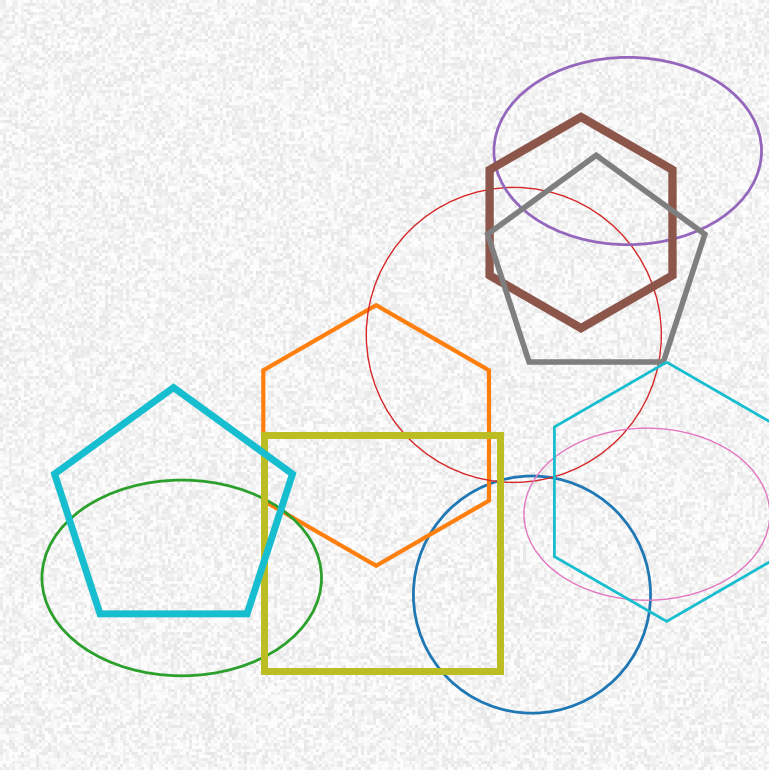[{"shape": "circle", "thickness": 1, "radius": 0.77, "center": [0.691, 0.228]}, {"shape": "hexagon", "thickness": 1.5, "radius": 0.85, "center": [0.488, 0.434]}, {"shape": "oval", "thickness": 1, "radius": 0.91, "center": [0.236, 0.249]}, {"shape": "circle", "thickness": 0.5, "radius": 0.96, "center": [0.667, 0.565]}, {"shape": "oval", "thickness": 1, "radius": 0.87, "center": [0.815, 0.804]}, {"shape": "hexagon", "thickness": 3, "radius": 0.69, "center": [0.755, 0.711]}, {"shape": "oval", "thickness": 0.5, "radius": 0.8, "center": [0.84, 0.332]}, {"shape": "pentagon", "thickness": 2, "radius": 0.74, "center": [0.774, 0.65]}, {"shape": "square", "thickness": 2.5, "radius": 0.77, "center": [0.497, 0.282]}, {"shape": "hexagon", "thickness": 1, "radius": 0.84, "center": [0.866, 0.361]}, {"shape": "pentagon", "thickness": 2.5, "radius": 0.81, "center": [0.225, 0.334]}]